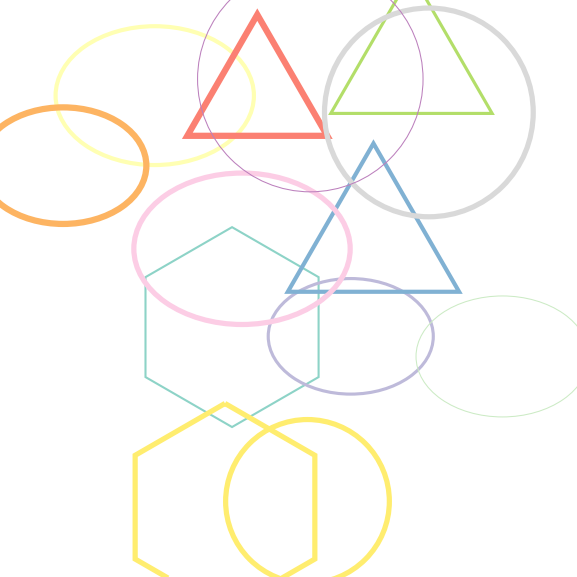[{"shape": "hexagon", "thickness": 1, "radius": 0.87, "center": [0.402, 0.433]}, {"shape": "oval", "thickness": 2, "radius": 0.86, "center": [0.268, 0.834]}, {"shape": "oval", "thickness": 1.5, "radius": 0.71, "center": [0.607, 0.417]}, {"shape": "triangle", "thickness": 3, "radius": 0.7, "center": [0.446, 0.834]}, {"shape": "triangle", "thickness": 2, "radius": 0.86, "center": [0.647, 0.58]}, {"shape": "oval", "thickness": 3, "radius": 0.72, "center": [0.109, 0.712]}, {"shape": "triangle", "thickness": 1.5, "radius": 0.81, "center": [0.712, 0.883]}, {"shape": "oval", "thickness": 2.5, "radius": 0.94, "center": [0.419, 0.568]}, {"shape": "circle", "thickness": 2.5, "radius": 0.9, "center": [0.743, 0.804]}, {"shape": "circle", "thickness": 0.5, "radius": 0.98, "center": [0.537, 0.862]}, {"shape": "oval", "thickness": 0.5, "radius": 0.75, "center": [0.87, 0.382]}, {"shape": "circle", "thickness": 2.5, "radius": 0.71, "center": [0.532, 0.131]}, {"shape": "hexagon", "thickness": 2.5, "radius": 0.9, "center": [0.39, 0.121]}]